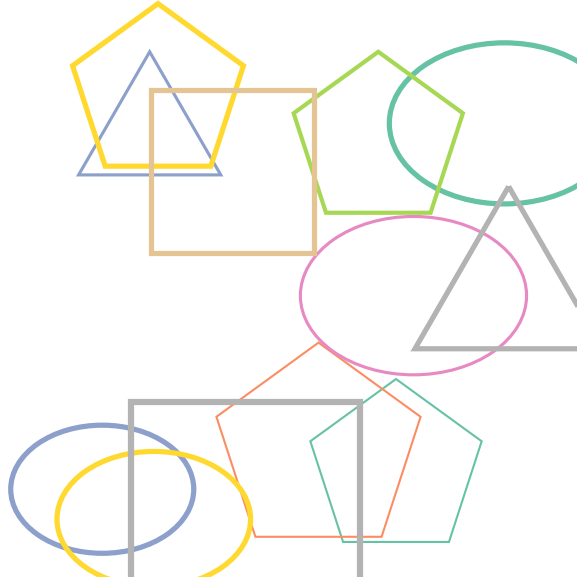[{"shape": "oval", "thickness": 2.5, "radius": 1.0, "center": [0.873, 0.786]}, {"shape": "pentagon", "thickness": 1, "radius": 0.78, "center": [0.686, 0.187]}, {"shape": "pentagon", "thickness": 1, "radius": 0.93, "center": [0.552, 0.22]}, {"shape": "triangle", "thickness": 1.5, "radius": 0.71, "center": [0.259, 0.767]}, {"shape": "oval", "thickness": 2.5, "radius": 0.79, "center": [0.177, 0.152]}, {"shape": "oval", "thickness": 1.5, "radius": 0.98, "center": [0.716, 0.487]}, {"shape": "pentagon", "thickness": 2, "radius": 0.77, "center": [0.655, 0.755]}, {"shape": "pentagon", "thickness": 2.5, "radius": 0.78, "center": [0.274, 0.837]}, {"shape": "oval", "thickness": 2.5, "radius": 0.84, "center": [0.266, 0.1]}, {"shape": "square", "thickness": 2.5, "radius": 0.71, "center": [0.403, 0.703]}, {"shape": "triangle", "thickness": 2.5, "radius": 0.94, "center": [0.881, 0.489]}, {"shape": "square", "thickness": 3, "radius": 0.99, "center": [0.425, 0.105]}]